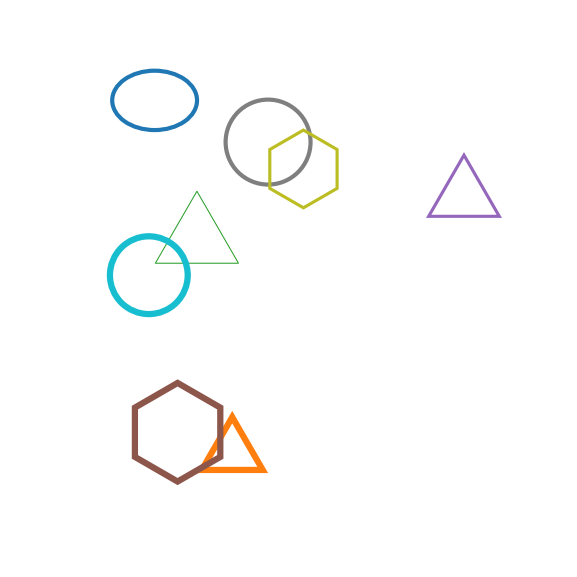[{"shape": "oval", "thickness": 2, "radius": 0.37, "center": [0.268, 0.825]}, {"shape": "triangle", "thickness": 3, "radius": 0.3, "center": [0.402, 0.216]}, {"shape": "triangle", "thickness": 0.5, "radius": 0.42, "center": [0.341, 0.585]}, {"shape": "triangle", "thickness": 1.5, "radius": 0.35, "center": [0.803, 0.66]}, {"shape": "hexagon", "thickness": 3, "radius": 0.43, "center": [0.308, 0.251]}, {"shape": "circle", "thickness": 2, "radius": 0.37, "center": [0.464, 0.753]}, {"shape": "hexagon", "thickness": 1.5, "radius": 0.34, "center": [0.525, 0.707]}, {"shape": "circle", "thickness": 3, "radius": 0.34, "center": [0.258, 0.523]}]